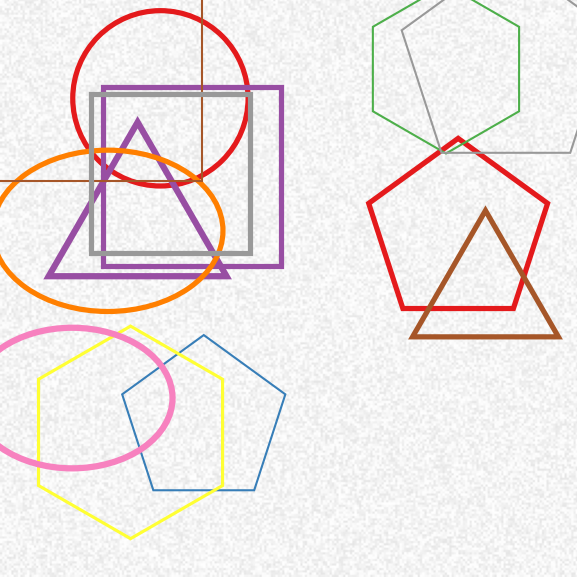[{"shape": "circle", "thickness": 2.5, "radius": 0.76, "center": [0.278, 0.829]}, {"shape": "pentagon", "thickness": 2.5, "radius": 0.81, "center": [0.793, 0.597]}, {"shape": "pentagon", "thickness": 1, "radius": 0.74, "center": [0.353, 0.27]}, {"shape": "hexagon", "thickness": 1, "radius": 0.73, "center": [0.772, 0.88]}, {"shape": "square", "thickness": 2.5, "radius": 0.77, "center": [0.333, 0.694]}, {"shape": "triangle", "thickness": 3, "radius": 0.89, "center": [0.238, 0.61]}, {"shape": "oval", "thickness": 2.5, "radius": 1.0, "center": [0.187, 0.599]}, {"shape": "hexagon", "thickness": 1.5, "radius": 0.92, "center": [0.226, 0.25]}, {"shape": "square", "thickness": 1, "radius": 0.97, "center": [0.157, 0.879]}, {"shape": "triangle", "thickness": 2.5, "radius": 0.73, "center": [0.841, 0.489]}, {"shape": "oval", "thickness": 3, "radius": 0.87, "center": [0.125, 0.31]}, {"shape": "pentagon", "thickness": 1, "radius": 0.95, "center": [0.876, 0.888]}, {"shape": "square", "thickness": 2.5, "radius": 0.69, "center": [0.295, 0.699]}]